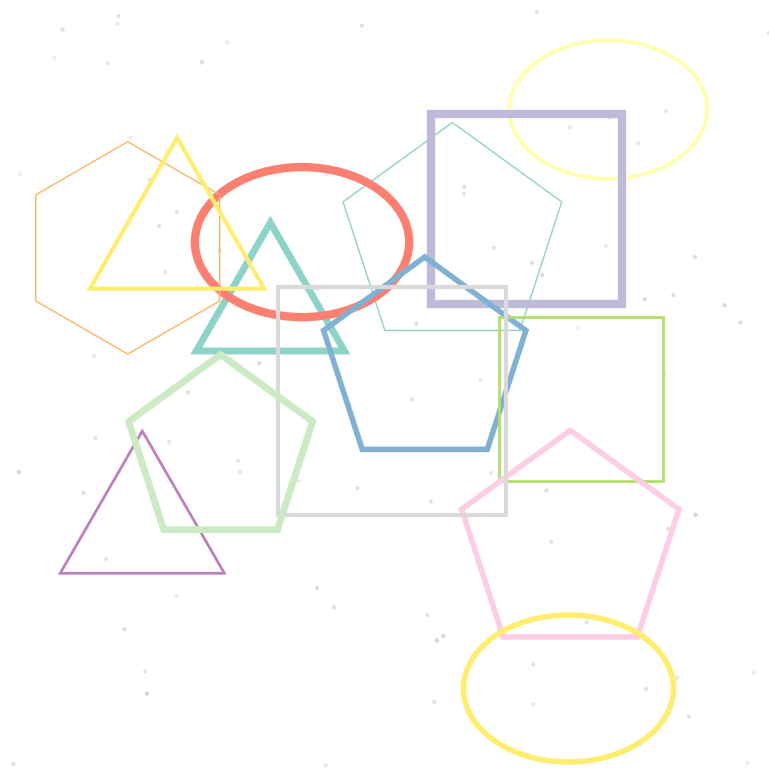[{"shape": "triangle", "thickness": 2.5, "radius": 0.56, "center": [0.351, 0.6]}, {"shape": "pentagon", "thickness": 0.5, "radius": 0.75, "center": [0.588, 0.692]}, {"shape": "oval", "thickness": 1.5, "radius": 0.64, "center": [0.79, 0.858]}, {"shape": "square", "thickness": 3, "radius": 0.62, "center": [0.684, 0.729]}, {"shape": "oval", "thickness": 3, "radius": 0.7, "center": [0.392, 0.686]}, {"shape": "pentagon", "thickness": 2, "radius": 0.69, "center": [0.552, 0.528]}, {"shape": "hexagon", "thickness": 0.5, "radius": 0.69, "center": [0.166, 0.678]}, {"shape": "square", "thickness": 1, "radius": 0.53, "center": [0.754, 0.482]}, {"shape": "pentagon", "thickness": 2, "radius": 0.74, "center": [0.741, 0.293]}, {"shape": "square", "thickness": 1.5, "radius": 0.74, "center": [0.509, 0.479]}, {"shape": "triangle", "thickness": 1, "radius": 0.62, "center": [0.185, 0.317]}, {"shape": "pentagon", "thickness": 2.5, "radius": 0.63, "center": [0.287, 0.414]}, {"shape": "triangle", "thickness": 1.5, "radius": 0.65, "center": [0.23, 0.69]}, {"shape": "oval", "thickness": 2, "radius": 0.68, "center": [0.738, 0.106]}]